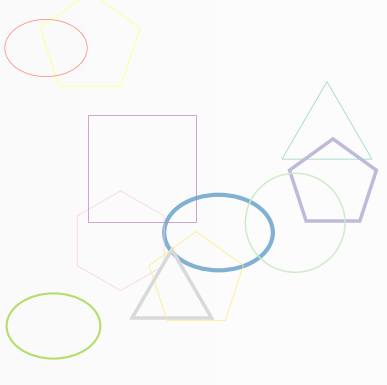[{"shape": "triangle", "thickness": 0.5, "radius": 0.67, "center": [0.844, 0.654]}, {"shape": "pentagon", "thickness": 1, "radius": 0.68, "center": [0.232, 0.885]}, {"shape": "pentagon", "thickness": 2.5, "radius": 0.59, "center": [0.859, 0.521]}, {"shape": "oval", "thickness": 0.5, "radius": 0.53, "center": [0.119, 0.875]}, {"shape": "oval", "thickness": 3, "radius": 0.7, "center": [0.564, 0.396]}, {"shape": "oval", "thickness": 1.5, "radius": 0.6, "center": [0.138, 0.153]}, {"shape": "hexagon", "thickness": 0.5, "radius": 0.65, "center": [0.311, 0.375]}, {"shape": "triangle", "thickness": 2.5, "radius": 0.59, "center": [0.443, 0.233]}, {"shape": "square", "thickness": 0.5, "radius": 0.7, "center": [0.367, 0.562]}, {"shape": "circle", "thickness": 1, "radius": 0.64, "center": [0.762, 0.421]}, {"shape": "pentagon", "thickness": 0.5, "radius": 0.64, "center": [0.506, 0.271]}]